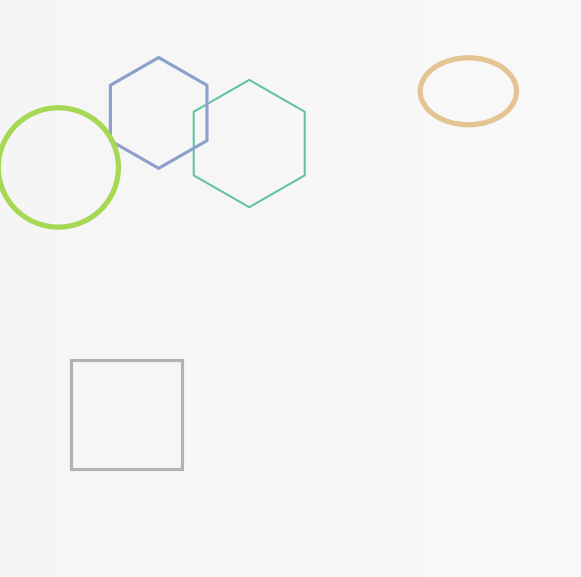[{"shape": "hexagon", "thickness": 1, "radius": 0.55, "center": [0.429, 0.751]}, {"shape": "hexagon", "thickness": 1.5, "radius": 0.48, "center": [0.273, 0.804]}, {"shape": "circle", "thickness": 2.5, "radius": 0.52, "center": [0.1, 0.709]}, {"shape": "oval", "thickness": 2.5, "radius": 0.41, "center": [0.806, 0.841]}, {"shape": "square", "thickness": 1.5, "radius": 0.47, "center": [0.218, 0.282]}]